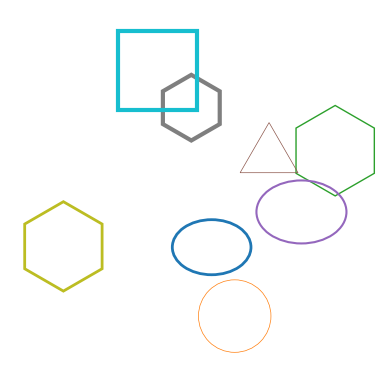[{"shape": "oval", "thickness": 2, "radius": 0.51, "center": [0.55, 0.358]}, {"shape": "circle", "thickness": 0.5, "radius": 0.47, "center": [0.61, 0.179]}, {"shape": "hexagon", "thickness": 1, "radius": 0.59, "center": [0.871, 0.609]}, {"shape": "oval", "thickness": 1.5, "radius": 0.58, "center": [0.783, 0.45]}, {"shape": "triangle", "thickness": 0.5, "radius": 0.43, "center": [0.699, 0.595]}, {"shape": "hexagon", "thickness": 3, "radius": 0.43, "center": [0.497, 0.72]}, {"shape": "hexagon", "thickness": 2, "radius": 0.58, "center": [0.165, 0.36]}, {"shape": "square", "thickness": 3, "radius": 0.51, "center": [0.409, 0.816]}]